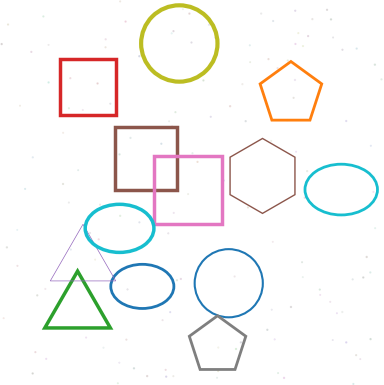[{"shape": "circle", "thickness": 1.5, "radius": 0.44, "center": [0.594, 0.264]}, {"shape": "oval", "thickness": 2, "radius": 0.41, "center": [0.37, 0.256]}, {"shape": "pentagon", "thickness": 2, "radius": 0.42, "center": [0.756, 0.756]}, {"shape": "triangle", "thickness": 2.5, "radius": 0.49, "center": [0.202, 0.197]}, {"shape": "square", "thickness": 2.5, "radius": 0.36, "center": [0.228, 0.774]}, {"shape": "triangle", "thickness": 0.5, "radius": 0.49, "center": [0.216, 0.319]}, {"shape": "square", "thickness": 2.5, "radius": 0.41, "center": [0.379, 0.588]}, {"shape": "hexagon", "thickness": 1, "radius": 0.49, "center": [0.682, 0.543]}, {"shape": "square", "thickness": 2.5, "radius": 0.44, "center": [0.488, 0.506]}, {"shape": "pentagon", "thickness": 2, "radius": 0.39, "center": [0.565, 0.103]}, {"shape": "circle", "thickness": 3, "radius": 0.5, "center": [0.466, 0.887]}, {"shape": "oval", "thickness": 2, "radius": 0.47, "center": [0.886, 0.508]}, {"shape": "oval", "thickness": 2.5, "radius": 0.45, "center": [0.311, 0.407]}]